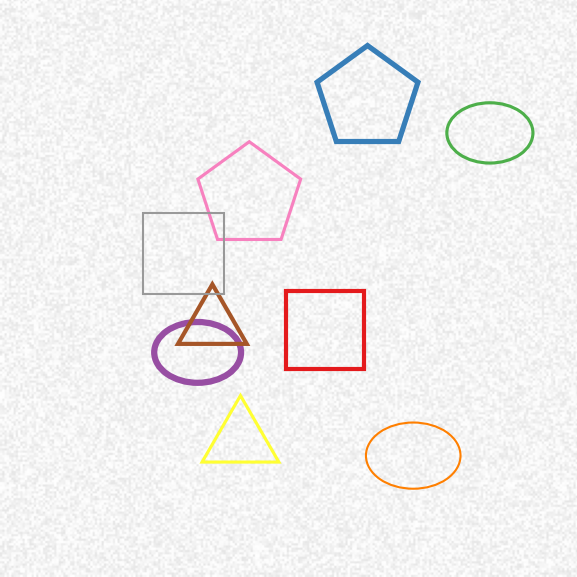[{"shape": "square", "thickness": 2, "radius": 0.34, "center": [0.563, 0.428]}, {"shape": "pentagon", "thickness": 2.5, "radius": 0.46, "center": [0.636, 0.828]}, {"shape": "oval", "thickness": 1.5, "radius": 0.37, "center": [0.848, 0.769]}, {"shape": "oval", "thickness": 3, "radius": 0.38, "center": [0.342, 0.389]}, {"shape": "oval", "thickness": 1, "radius": 0.41, "center": [0.716, 0.21]}, {"shape": "triangle", "thickness": 1.5, "radius": 0.38, "center": [0.416, 0.237]}, {"shape": "triangle", "thickness": 2, "radius": 0.34, "center": [0.368, 0.438]}, {"shape": "pentagon", "thickness": 1.5, "radius": 0.47, "center": [0.432, 0.66]}, {"shape": "square", "thickness": 1, "radius": 0.35, "center": [0.318, 0.56]}]